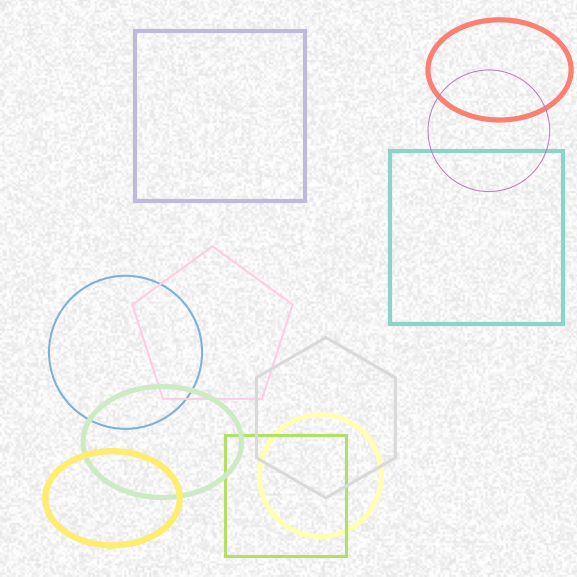[{"shape": "square", "thickness": 2, "radius": 0.75, "center": [0.825, 0.588]}, {"shape": "circle", "thickness": 2.5, "radius": 0.53, "center": [0.555, 0.176]}, {"shape": "square", "thickness": 2, "radius": 0.73, "center": [0.382, 0.799]}, {"shape": "oval", "thickness": 2.5, "radius": 0.62, "center": [0.865, 0.878]}, {"shape": "circle", "thickness": 1, "radius": 0.66, "center": [0.217, 0.389]}, {"shape": "square", "thickness": 1.5, "radius": 0.52, "center": [0.494, 0.141]}, {"shape": "pentagon", "thickness": 1, "radius": 0.73, "center": [0.368, 0.427]}, {"shape": "hexagon", "thickness": 1.5, "radius": 0.69, "center": [0.564, 0.276]}, {"shape": "circle", "thickness": 0.5, "radius": 0.53, "center": [0.847, 0.773]}, {"shape": "oval", "thickness": 2.5, "radius": 0.69, "center": [0.281, 0.234]}, {"shape": "oval", "thickness": 3, "radius": 0.58, "center": [0.195, 0.136]}]